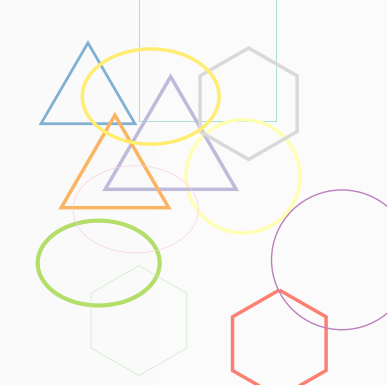[{"shape": "square", "thickness": 0.5, "radius": 0.88, "center": [0.536, 0.862]}, {"shape": "circle", "thickness": 2.5, "radius": 0.74, "center": [0.627, 0.542]}, {"shape": "triangle", "thickness": 2.5, "radius": 0.98, "center": [0.44, 0.606]}, {"shape": "hexagon", "thickness": 2.5, "radius": 0.7, "center": [0.721, 0.107]}, {"shape": "triangle", "thickness": 2, "radius": 0.7, "center": [0.227, 0.749]}, {"shape": "triangle", "thickness": 2.5, "radius": 0.8, "center": [0.297, 0.541]}, {"shape": "oval", "thickness": 3, "radius": 0.79, "center": [0.255, 0.317]}, {"shape": "oval", "thickness": 0.5, "radius": 0.81, "center": [0.35, 0.456]}, {"shape": "hexagon", "thickness": 2.5, "radius": 0.72, "center": [0.642, 0.731]}, {"shape": "circle", "thickness": 1, "radius": 0.91, "center": [0.882, 0.325]}, {"shape": "hexagon", "thickness": 0.5, "radius": 0.71, "center": [0.359, 0.167]}, {"shape": "oval", "thickness": 2.5, "radius": 0.88, "center": [0.389, 0.749]}]